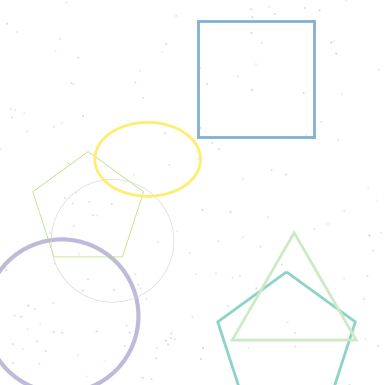[{"shape": "pentagon", "thickness": 2, "radius": 0.94, "center": [0.744, 0.106]}, {"shape": "circle", "thickness": 3, "radius": 1.0, "center": [0.16, 0.179]}, {"shape": "square", "thickness": 2, "radius": 0.75, "center": [0.665, 0.794]}, {"shape": "pentagon", "thickness": 0.5, "radius": 0.76, "center": [0.229, 0.455]}, {"shape": "circle", "thickness": 0.5, "radius": 0.8, "center": [0.292, 0.374]}, {"shape": "triangle", "thickness": 2, "radius": 0.93, "center": [0.764, 0.21]}, {"shape": "oval", "thickness": 2, "radius": 0.69, "center": [0.384, 0.586]}]